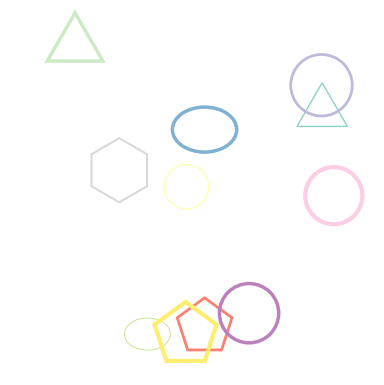[{"shape": "triangle", "thickness": 1, "radius": 0.38, "center": [0.837, 0.709]}, {"shape": "circle", "thickness": 1, "radius": 0.29, "center": [0.484, 0.515]}, {"shape": "circle", "thickness": 2, "radius": 0.4, "center": [0.835, 0.779]}, {"shape": "pentagon", "thickness": 2, "radius": 0.37, "center": [0.532, 0.152]}, {"shape": "oval", "thickness": 2.5, "radius": 0.42, "center": [0.531, 0.663]}, {"shape": "oval", "thickness": 0.5, "radius": 0.3, "center": [0.383, 0.132]}, {"shape": "circle", "thickness": 3, "radius": 0.37, "center": [0.867, 0.492]}, {"shape": "hexagon", "thickness": 1.5, "radius": 0.42, "center": [0.31, 0.558]}, {"shape": "circle", "thickness": 2.5, "radius": 0.38, "center": [0.647, 0.186]}, {"shape": "triangle", "thickness": 2.5, "radius": 0.42, "center": [0.195, 0.883]}, {"shape": "pentagon", "thickness": 3, "radius": 0.42, "center": [0.482, 0.131]}]